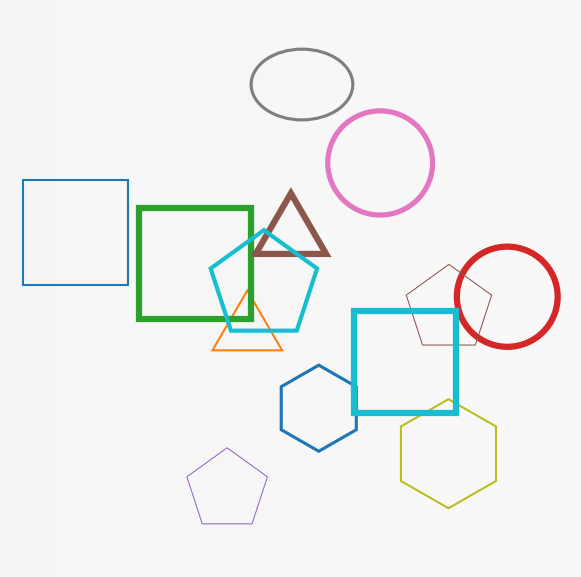[{"shape": "square", "thickness": 1, "radius": 0.45, "center": [0.13, 0.597]}, {"shape": "hexagon", "thickness": 1.5, "radius": 0.37, "center": [0.548, 0.292]}, {"shape": "triangle", "thickness": 1, "radius": 0.35, "center": [0.425, 0.427]}, {"shape": "square", "thickness": 3, "radius": 0.48, "center": [0.335, 0.542]}, {"shape": "circle", "thickness": 3, "radius": 0.43, "center": [0.873, 0.485]}, {"shape": "pentagon", "thickness": 0.5, "radius": 0.36, "center": [0.391, 0.151]}, {"shape": "triangle", "thickness": 3, "radius": 0.35, "center": [0.5, 0.594]}, {"shape": "pentagon", "thickness": 0.5, "radius": 0.39, "center": [0.772, 0.464]}, {"shape": "circle", "thickness": 2.5, "radius": 0.45, "center": [0.654, 0.717]}, {"shape": "oval", "thickness": 1.5, "radius": 0.44, "center": [0.52, 0.853]}, {"shape": "hexagon", "thickness": 1, "radius": 0.47, "center": [0.772, 0.213]}, {"shape": "square", "thickness": 3, "radius": 0.44, "center": [0.697, 0.372]}, {"shape": "pentagon", "thickness": 2, "radius": 0.48, "center": [0.454, 0.504]}]